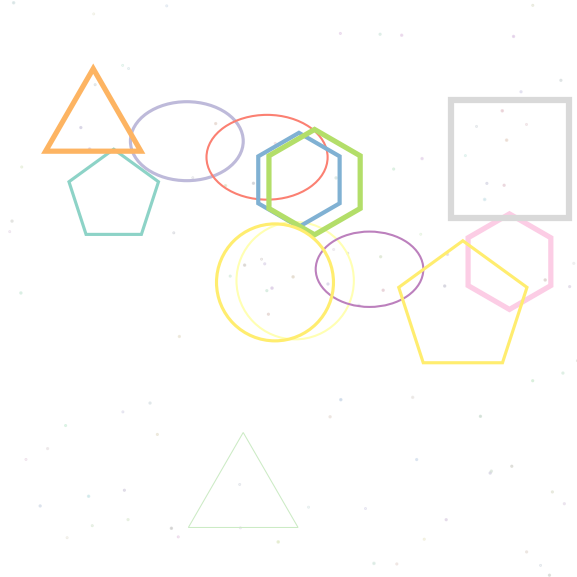[{"shape": "pentagon", "thickness": 1.5, "radius": 0.41, "center": [0.197, 0.659]}, {"shape": "circle", "thickness": 1, "radius": 0.51, "center": [0.511, 0.513]}, {"shape": "oval", "thickness": 1.5, "radius": 0.49, "center": [0.324, 0.755]}, {"shape": "oval", "thickness": 1, "radius": 0.52, "center": [0.462, 0.727]}, {"shape": "hexagon", "thickness": 2, "radius": 0.41, "center": [0.518, 0.688]}, {"shape": "triangle", "thickness": 2.5, "radius": 0.48, "center": [0.161, 0.785]}, {"shape": "hexagon", "thickness": 2.5, "radius": 0.46, "center": [0.545, 0.684]}, {"shape": "hexagon", "thickness": 2.5, "radius": 0.41, "center": [0.882, 0.546]}, {"shape": "square", "thickness": 3, "radius": 0.51, "center": [0.883, 0.724]}, {"shape": "oval", "thickness": 1, "radius": 0.47, "center": [0.64, 0.533]}, {"shape": "triangle", "thickness": 0.5, "radius": 0.55, "center": [0.421, 0.141]}, {"shape": "circle", "thickness": 1.5, "radius": 0.51, "center": [0.476, 0.51]}, {"shape": "pentagon", "thickness": 1.5, "radius": 0.58, "center": [0.801, 0.465]}]